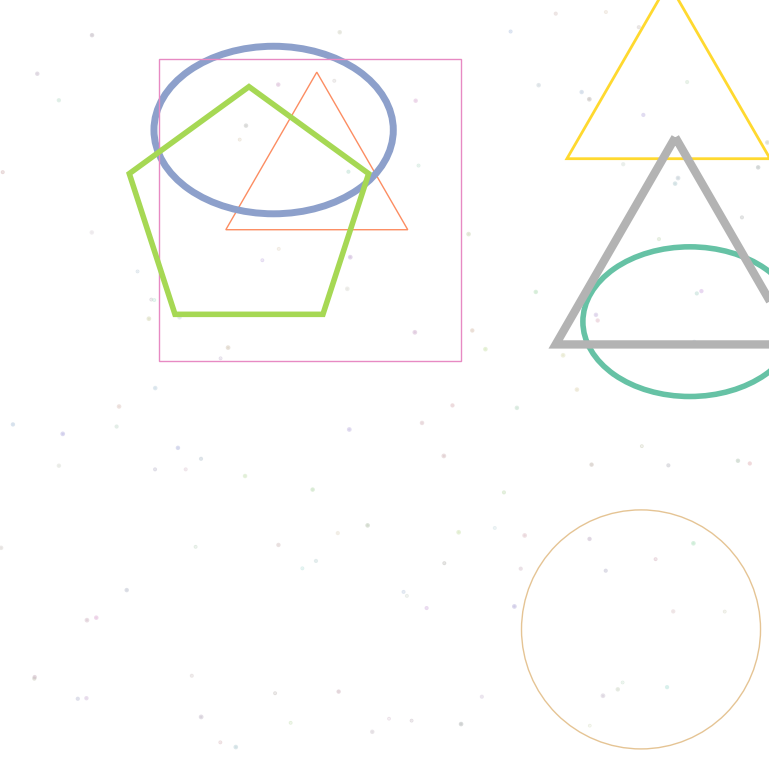[{"shape": "oval", "thickness": 2, "radius": 0.69, "center": [0.896, 0.582]}, {"shape": "triangle", "thickness": 0.5, "radius": 0.68, "center": [0.411, 0.77]}, {"shape": "oval", "thickness": 2.5, "radius": 0.78, "center": [0.355, 0.831]}, {"shape": "square", "thickness": 0.5, "radius": 0.98, "center": [0.403, 0.727]}, {"shape": "pentagon", "thickness": 2, "radius": 0.82, "center": [0.323, 0.724]}, {"shape": "triangle", "thickness": 1, "radius": 0.76, "center": [0.868, 0.87]}, {"shape": "circle", "thickness": 0.5, "radius": 0.78, "center": [0.832, 0.183]}, {"shape": "triangle", "thickness": 3, "radius": 0.9, "center": [0.877, 0.642]}]